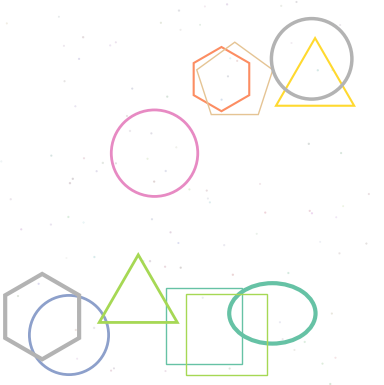[{"shape": "oval", "thickness": 3, "radius": 0.56, "center": [0.707, 0.186]}, {"shape": "square", "thickness": 1, "radius": 0.49, "center": [0.53, 0.154]}, {"shape": "hexagon", "thickness": 1.5, "radius": 0.42, "center": [0.575, 0.795]}, {"shape": "circle", "thickness": 2, "radius": 0.51, "center": [0.179, 0.13]}, {"shape": "circle", "thickness": 2, "radius": 0.56, "center": [0.401, 0.602]}, {"shape": "triangle", "thickness": 2, "radius": 0.59, "center": [0.359, 0.221]}, {"shape": "square", "thickness": 1, "radius": 0.53, "center": [0.589, 0.131]}, {"shape": "triangle", "thickness": 1.5, "radius": 0.59, "center": [0.818, 0.784]}, {"shape": "pentagon", "thickness": 1, "radius": 0.52, "center": [0.61, 0.787]}, {"shape": "hexagon", "thickness": 3, "radius": 0.55, "center": [0.11, 0.178]}, {"shape": "circle", "thickness": 2.5, "radius": 0.52, "center": [0.81, 0.847]}]